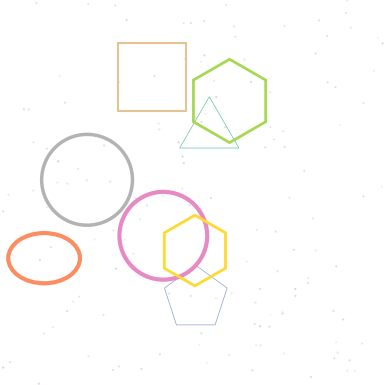[{"shape": "triangle", "thickness": 0.5, "radius": 0.44, "center": [0.544, 0.66]}, {"shape": "oval", "thickness": 3, "radius": 0.47, "center": [0.115, 0.329]}, {"shape": "pentagon", "thickness": 0.5, "radius": 0.43, "center": [0.509, 0.225]}, {"shape": "circle", "thickness": 3, "radius": 0.57, "center": [0.424, 0.388]}, {"shape": "hexagon", "thickness": 2, "radius": 0.54, "center": [0.596, 0.738]}, {"shape": "hexagon", "thickness": 2, "radius": 0.46, "center": [0.506, 0.349]}, {"shape": "square", "thickness": 1.5, "radius": 0.44, "center": [0.396, 0.8]}, {"shape": "circle", "thickness": 2.5, "radius": 0.59, "center": [0.226, 0.533]}]